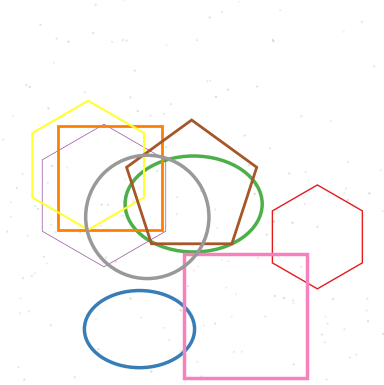[{"shape": "hexagon", "thickness": 1, "radius": 0.67, "center": [0.824, 0.385]}, {"shape": "oval", "thickness": 2.5, "radius": 0.72, "center": [0.362, 0.145]}, {"shape": "oval", "thickness": 2.5, "radius": 0.89, "center": [0.503, 0.47]}, {"shape": "hexagon", "thickness": 0.5, "radius": 0.93, "center": [0.27, 0.492]}, {"shape": "square", "thickness": 2, "radius": 0.68, "center": [0.287, 0.539]}, {"shape": "hexagon", "thickness": 1.5, "radius": 0.84, "center": [0.229, 0.571]}, {"shape": "pentagon", "thickness": 2, "radius": 0.89, "center": [0.498, 0.511]}, {"shape": "square", "thickness": 2.5, "radius": 0.8, "center": [0.638, 0.18]}, {"shape": "circle", "thickness": 2.5, "radius": 0.8, "center": [0.383, 0.437]}]